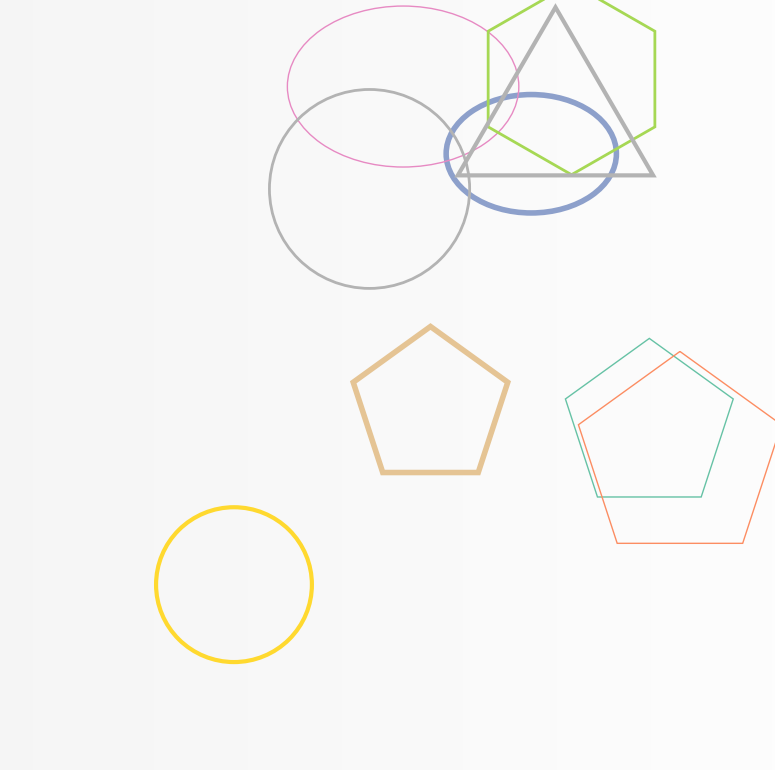[{"shape": "pentagon", "thickness": 0.5, "radius": 0.57, "center": [0.838, 0.447]}, {"shape": "pentagon", "thickness": 0.5, "radius": 0.69, "center": [0.877, 0.406]}, {"shape": "oval", "thickness": 2, "radius": 0.55, "center": [0.686, 0.8]}, {"shape": "oval", "thickness": 0.5, "radius": 0.75, "center": [0.52, 0.888]}, {"shape": "hexagon", "thickness": 1, "radius": 0.62, "center": [0.737, 0.897]}, {"shape": "circle", "thickness": 1.5, "radius": 0.5, "center": [0.302, 0.241]}, {"shape": "pentagon", "thickness": 2, "radius": 0.52, "center": [0.555, 0.471]}, {"shape": "triangle", "thickness": 1.5, "radius": 0.73, "center": [0.717, 0.845]}, {"shape": "circle", "thickness": 1, "radius": 0.65, "center": [0.477, 0.755]}]